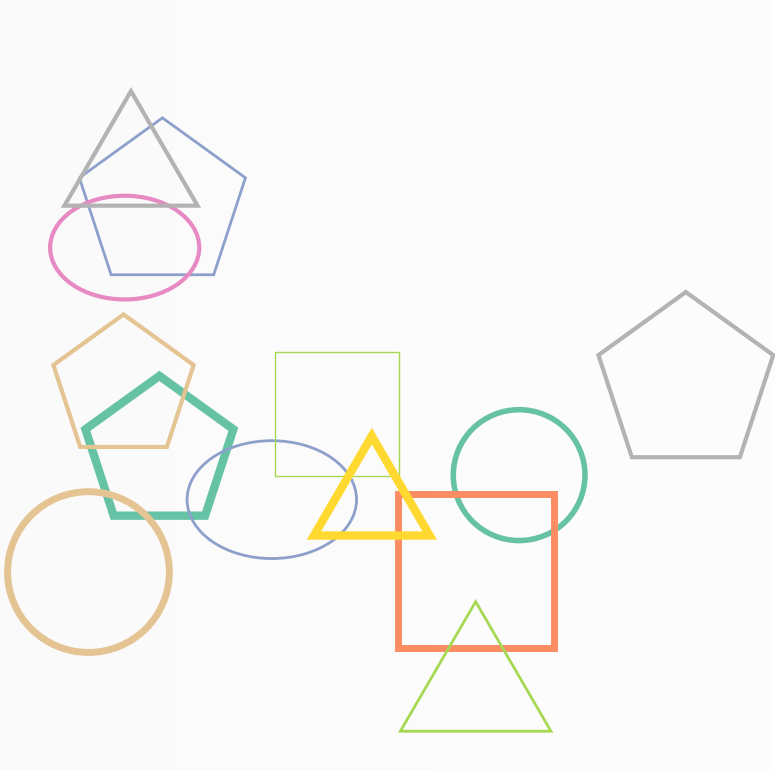[{"shape": "circle", "thickness": 2, "radius": 0.42, "center": [0.67, 0.383]}, {"shape": "pentagon", "thickness": 3, "radius": 0.5, "center": [0.206, 0.411]}, {"shape": "square", "thickness": 2.5, "radius": 0.5, "center": [0.614, 0.259]}, {"shape": "pentagon", "thickness": 1, "radius": 0.56, "center": [0.21, 0.734]}, {"shape": "oval", "thickness": 1, "radius": 0.55, "center": [0.351, 0.351]}, {"shape": "oval", "thickness": 1.5, "radius": 0.48, "center": [0.161, 0.678]}, {"shape": "triangle", "thickness": 1, "radius": 0.56, "center": [0.614, 0.106]}, {"shape": "square", "thickness": 0.5, "radius": 0.4, "center": [0.435, 0.462]}, {"shape": "triangle", "thickness": 3, "radius": 0.43, "center": [0.48, 0.348]}, {"shape": "pentagon", "thickness": 1.5, "radius": 0.48, "center": [0.159, 0.497]}, {"shape": "circle", "thickness": 2.5, "radius": 0.52, "center": [0.114, 0.257]}, {"shape": "pentagon", "thickness": 1.5, "radius": 0.59, "center": [0.885, 0.502]}, {"shape": "triangle", "thickness": 1.5, "radius": 0.5, "center": [0.169, 0.782]}]